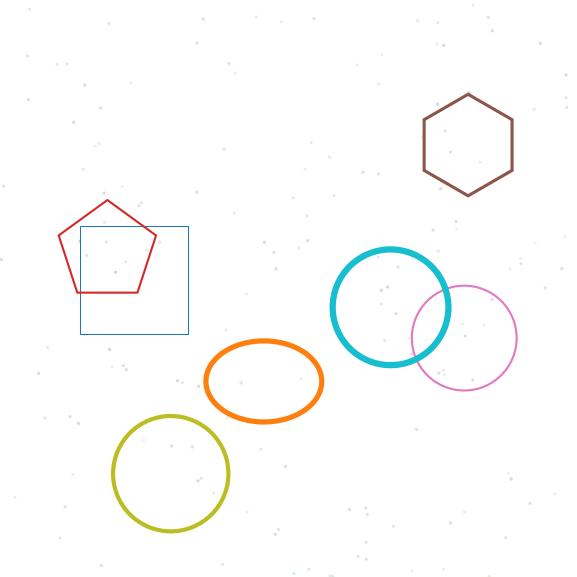[{"shape": "square", "thickness": 0.5, "radius": 0.47, "center": [0.232, 0.515]}, {"shape": "oval", "thickness": 2.5, "radius": 0.5, "center": [0.457, 0.339]}, {"shape": "pentagon", "thickness": 1, "radius": 0.44, "center": [0.186, 0.564]}, {"shape": "hexagon", "thickness": 1.5, "radius": 0.44, "center": [0.811, 0.748]}, {"shape": "circle", "thickness": 1, "radius": 0.45, "center": [0.804, 0.414]}, {"shape": "circle", "thickness": 2, "radius": 0.5, "center": [0.296, 0.179]}, {"shape": "circle", "thickness": 3, "radius": 0.5, "center": [0.676, 0.467]}]